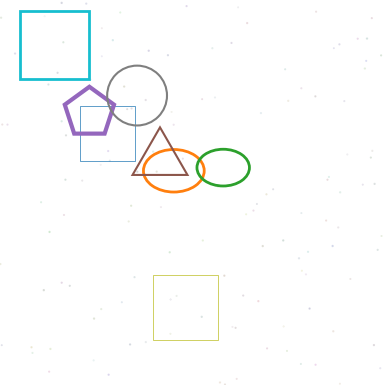[{"shape": "square", "thickness": 0.5, "radius": 0.36, "center": [0.279, 0.653]}, {"shape": "oval", "thickness": 2, "radius": 0.39, "center": [0.452, 0.556]}, {"shape": "oval", "thickness": 2, "radius": 0.34, "center": [0.58, 0.565]}, {"shape": "pentagon", "thickness": 3, "radius": 0.34, "center": [0.232, 0.707]}, {"shape": "triangle", "thickness": 1.5, "radius": 0.41, "center": [0.416, 0.587]}, {"shape": "circle", "thickness": 1.5, "radius": 0.39, "center": [0.356, 0.752]}, {"shape": "square", "thickness": 0.5, "radius": 0.42, "center": [0.483, 0.2]}, {"shape": "square", "thickness": 2, "radius": 0.44, "center": [0.141, 0.884]}]